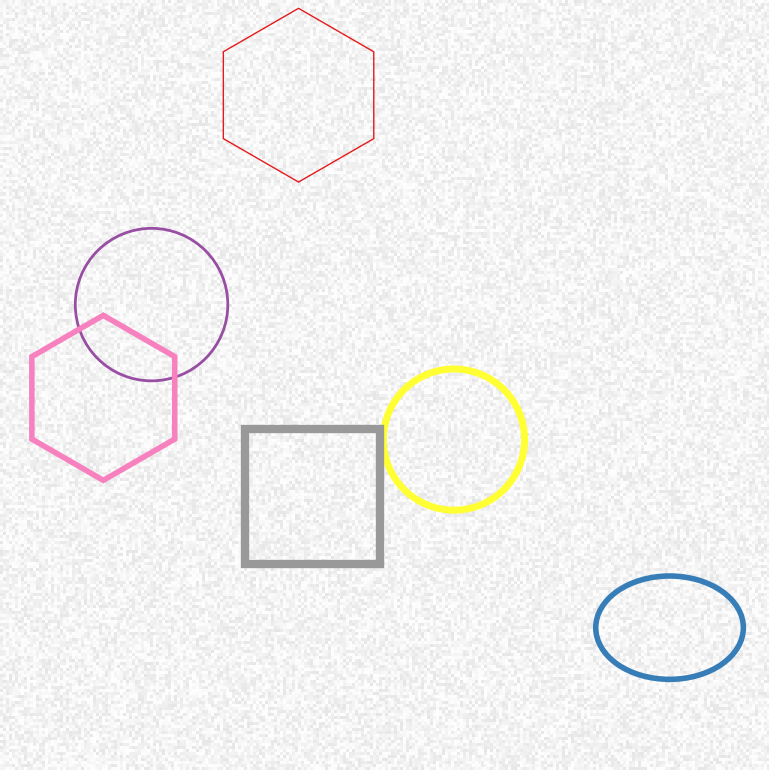[{"shape": "hexagon", "thickness": 0.5, "radius": 0.56, "center": [0.388, 0.876]}, {"shape": "oval", "thickness": 2, "radius": 0.48, "center": [0.87, 0.185]}, {"shape": "circle", "thickness": 1, "radius": 0.5, "center": [0.197, 0.604]}, {"shape": "circle", "thickness": 2.5, "radius": 0.46, "center": [0.59, 0.429]}, {"shape": "hexagon", "thickness": 2, "radius": 0.54, "center": [0.134, 0.483]}, {"shape": "square", "thickness": 3, "radius": 0.44, "center": [0.406, 0.355]}]